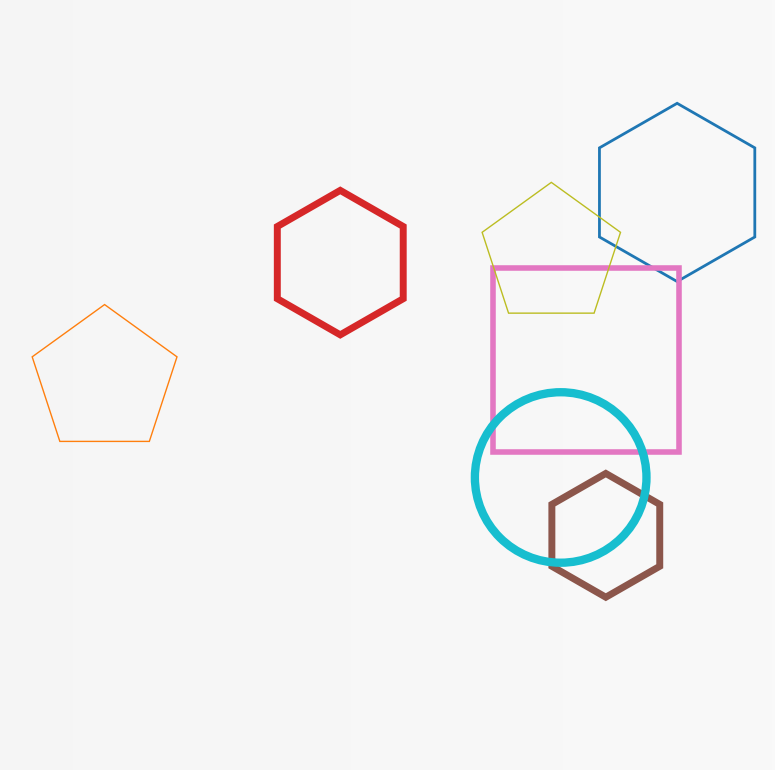[{"shape": "hexagon", "thickness": 1, "radius": 0.58, "center": [0.874, 0.75]}, {"shape": "pentagon", "thickness": 0.5, "radius": 0.49, "center": [0.135, 0.506]}, {"shape": "hexagon", "thickness": 2.5, "radius": 0.47, "center": [0.439, 0.659]}, {"shape": "hexagon", "thickness": 2.5, "radius": 0.4, "center": [0.782, 0.305]}, {"shape": "square", "thickness": 2, "radius": 0.6, "center": [0.756, 0.532]}, {"shape": "pentagon", "thickness": 0.5, "radius": 0.47, "center": [0.711, 0.669]}, {"shape": "circle", "thickness": 3, "radius": 0.55, "center": [0.723, 0.38]}]